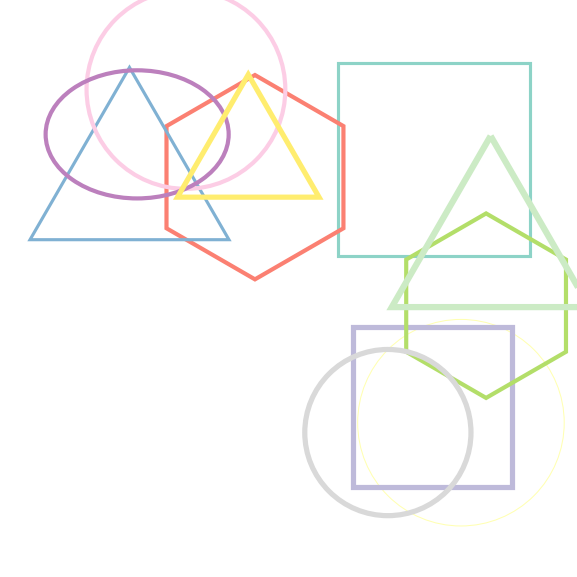[{"shape": "square", "thickness": 1.5, "radius": 0.83, "center": [0.751, 0.723]}, {"shape": "circle", "thickness": 0.5, "radius": 0.89, "center": [0.798, 0.267]}, {"shape": "square", "thickness": 2.5, "radius": 0.69, "center": [0.749, 0.294]}, {"shape": "hexagon", "thickness": 2, "radius": 0.88, "center": [0.442, 0.692]}, {"shape": "triangle", "thickness": 1.5, "radius": 0.99, "center": [0.224, 0.683]}, {"shape": "hexagon", "thickness": 2, "radius": 0.8, "center": [0.842, 0.47]}, {"shape": "circle", "thickness": 2, "radius": 0.86, "center": [0.322, 0.844]}, {"shape": "circle", "thickness": 2.5, "radius": 0.72, "center": [0.672, 0.25]}, {"shape": "oval", "thickness": 2, "radius": 0.79, "center": [0.237, 0.766]}, {"shape": "triangle", "thickness": 3, "radius": 0.99, "center": [0.85, 0.566]}, {"shape": "triangle", "thickness": 2.5, "radius": 0.71, "center": [0.43, 0.728]}]